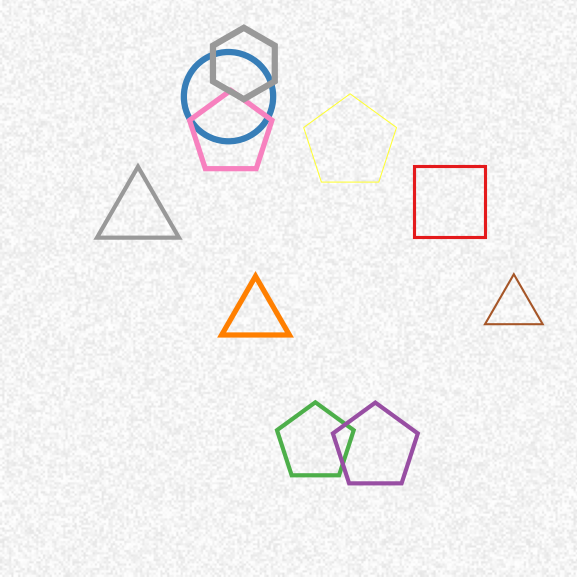[{"shape": "square", "thickness": 1.5, "radius": 0.31, "center": [0.778, 0.65]}, {"shape": "circle", "thickness": 3, "radius": 0.39, "center": [0.396, 0.832]}, {"shape": "pentagon", "thickness": 2, "radius": 0.35, "center": [0.546, 0.233]}, {"shape": "pentagon", "thickness": 2, "radius": 0.39, "center": [0.65, 0.225]}, {"shape": "triangle", "thickness": 2.5, "radius": 0.34, "center": [0.442, 0.453]}, {"shape": "pentagon", "thickness": 0.5, "radius": 0.42, "center": [0.606, 0.752]}, {"shape": "triangle", "thickness": 1, "radius": 0.29, "center": [0.89, 0.467]}, {"shape": "pentagon", "thickness": 2.5, "radius": 0.37, "center": [0.4, 0.768]}, {"shape": "hexagon", "thickness": 3, "radius": 0.31, "center": [0.422, 0.889]}, {"shape": "triangle", "thickness": 2, "radius": 0.41, "center": [0.239, 0.629]}]